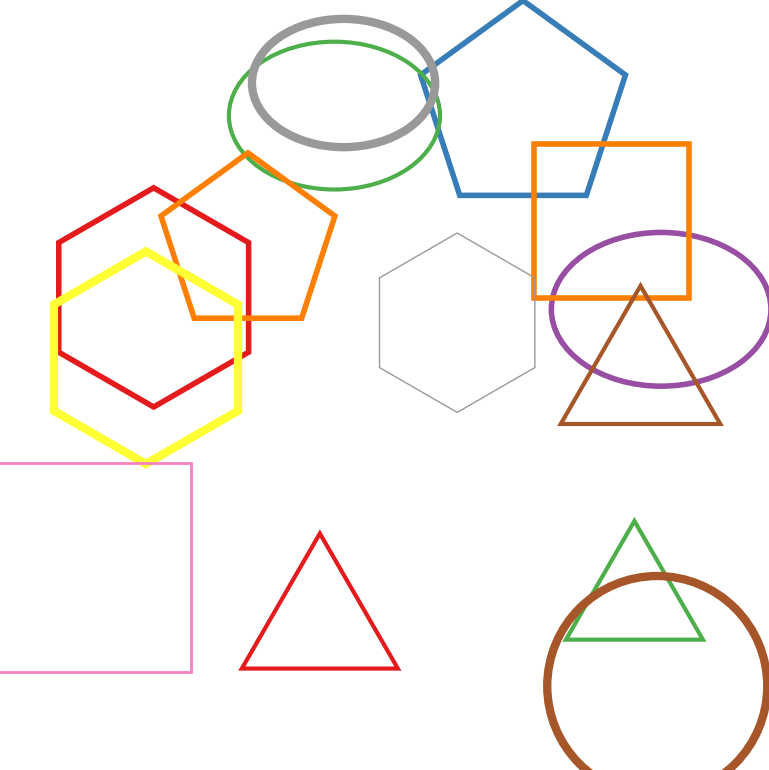[{"shape": "triangle", "thickness": 1.5, "radius": 0.58, "center": [0.415, 0.19]}, {"shape": "hexagon", "thickness": 2, "radius": 0.71, "center": [0.2, 0.614]}, {"shape": "pentagon", "thickness": 2, "radius": 0.7, "center": [0.679, 0.859]}, {"shape": "oval", "thickness": 1.5, "radius": 0.69, "center": [0.434, 0.85]}, {"shape": "triangle", "thickness": 1.5, "radius": 0.51, "center": [0.824, 0.221]}, {"shape": "oval", "thickness": 2, "radius": 0.71, "center": [0.859, 0.598]}, {"shape": "square", "thickness": 2, "radius": 0.5, "center": [0.794, 0.713]}, {"shape": "pentagon", "thickness": 2, "radius": 0.59, "center": [0.322, 0.683]}, {"shape": "hexagon", "thickness": 3, "radius": 0.69, "center": [0.19, 0.535]}, {"shape": "triangle", "thickness": 1.5, "radius": 0.6, "center": [0.832, 0.509]}, {"shape": "circle", "thickness": 3, "radius": 0.71, "center": [0.854, 0.109]}, {"shape": "square", "thickness": 1, "radius": 0.68, "center": [0.111, 0.263]}, {"shape": "hexagon", "thickness": 0.5, "radius": 0.58, "center": [0.594, 0.581]}, {"shape": "oval", "thickness": 3, "radius": 0.59, "center": [0.446, 0.892]}]